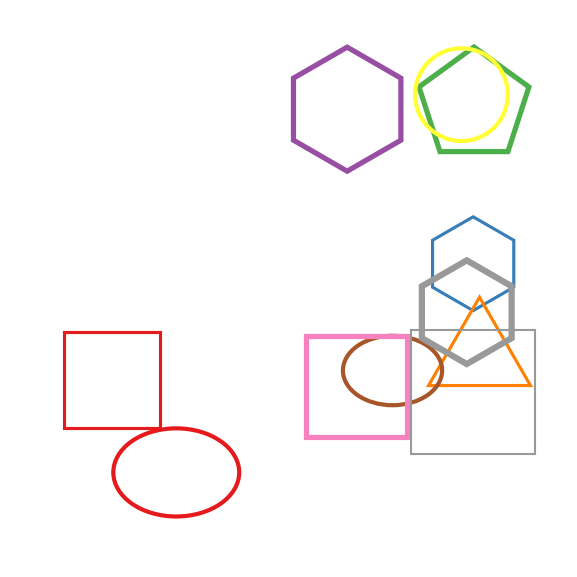[{"shape": "oval", "thickness": 2, "radius": 0.55, "center": [0.305, 0.181]}, {"shape": "square", "thickness": 1.5, "radius": 0.42, "center": [0.194, 0.342]}, {"shape": "hexagon", "thickness": 1.5, "radius": 0.41, "center": [0.819, 0.542]}, {"shape": "pentagon", "thickness": 2.5, "radius": 0.5, "center": [0.821, 0.818]}, {"shape": "hexagon", "thickness": 2.5, "radius": 0.54, "center": [0.601, 0.81]}, {"shape": "triangle", "thickness": 1.5, "radius": 0.51, "center": [0.83, 0.383]}, {"shape": "circle", "thickness": 2, "radius": 0.4, "center": [0.799, 0.835]}, {"shape": "oval", "thickness": 2, "radius": 0.43, "center": [0.68, 0.358]}, {"shape": "square", "thickness": 2.5, "radius": 0.43, "center": [0.617, 0.33]}, {"shape": "hexagon", "thickness": 3, "radius": 0.45, "center": [0.808, 0.459]}, {"shape": "square", "thickness": 1, "radius": 0.53, "center": [0.819, 0.321]}]